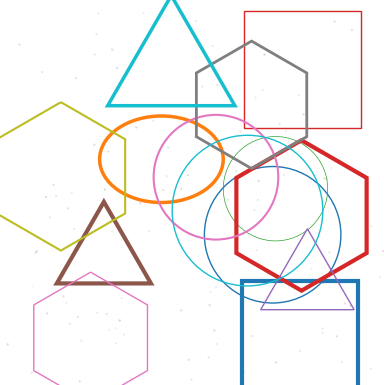[{"shape": "circle", "thickness": 1, "radius": 0.89, "center": [0.708, 0.39]}, {"shape": "square", "thickness": 3, "radius": 0.75, "center": [0.779, 0.121]}, {"shape": "oval", "thickness": 2.5, "radius": 0.8, "center": [0.419, 0.586]}, {"shape": "circle", "thickness": 0.5, "radius": 0.68, "center": [0.716, 0.51]}, {"shape": "hexagon", "thickness": 3, "radius": 0.98, "center": [0.783, 0.44]}, {"shape": "square", "thickness": 1, "radius": 0.76, "center": [0.785, 0.82]}, {"shape": "triangle", "thickness": 1, "radius": 0.7, "center": [0.798, 0.266]}, {"shape": "triangle", "thickness": 3, "radius": 0.71, "center": [0.27, 0.334]}, {"shape": "hexagon", "thickness": 1, "radius": 0.85, "center": [0.235, 0.123]}, {"shape": "circle", "thickness": 1.5, "radius": 0.81, "center": [0.561, 0.54]}, {"shape": "hexagon", "thickness": 2, "radius": 0.83, "center": [0.653, 0.728]}, {"shape": "hexagon", "thickness": 1.5, "radius": 0.96, "center": [0.158, 0.542]}, {"shape": "circle", "thickness": 1, "radius": 0.98, "center": [0.643, 0.453]}, {"shape": "triangle", "thickness": 2.5, "radius": 0.95, "center": [0.445, 0.821]}]